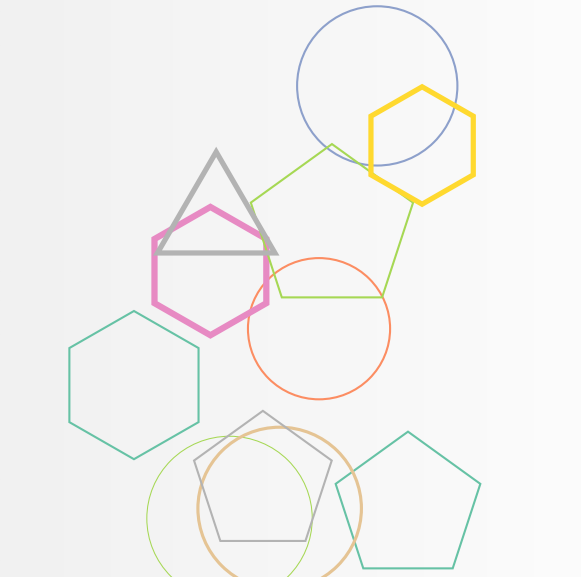[{"shape": "hexagon", "thickness": 1, "radius": 0.64, "center": [0.23, 0.332]}, {"shape": "pentagon", "thickness": 1, "radius": 0.65, "center": [0.702, 0.121]}, {"shape": "circle", "thickness": 1, "radius": 0.61, "center": [0.549, 0.43]}, {"shape": "circle", "thickness": 1, "radius": 0.69, "center": [0.649, 0.85]}, {"shape": "hexagon", "thickness": 3, "radius": 0.56, "center": [0.362, 0.53]}, {"shape": "pentagon", "thickness": 1, "radius": 0.73, "center": [0.571, 0.603]}, {"shape": "circle", "thickness": 0.5, "radius": 0.71, "center": [0.395, 0.101]}, {"shape": "hexagon", "thickness": 2.5, "radius": 0.51, "center": [0.726, 0.747]}, {"shape": "circle", "thickness": 1.5, "radius": 0.7, "center": [0.481, 0.119]}, {"shape": "triangle", "thickness": 2.5, "radius": 0.58, "center": [0.372, 0.619]}, {"shape": "pentagon", "thickness": 1, "radius": 0.62, "center": [0.452, 0.163]}]